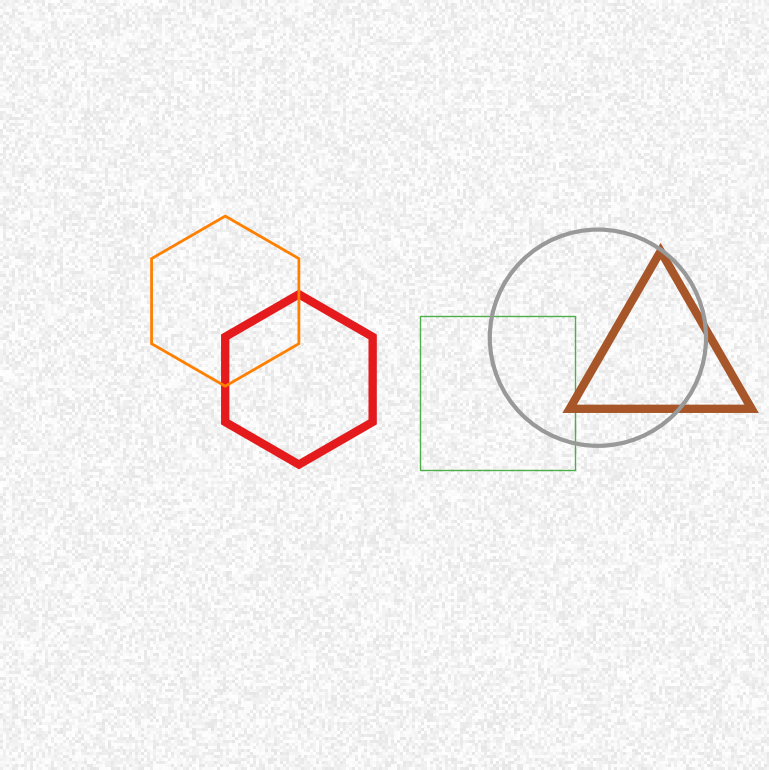[{"shape": "hexagon", "thickness": 3, "radius": 0.55, "center": [0.388, 0.507]}, {"shape": "square", "thickness": 0.5, "radius": 0.5, "center": [0.646, 0.49]}, {"shape": "hexagon", "thickness": 1, "radius": 0.55, "center": [0.293, 0.609]}, {"shape": "triangle", "thickness": 3, "radius": 0.68, "center": [0.858, 0.537]}, {"shape": "circle", "thickness": 1.5, "radius": 0.7, "center": [0.777, 0.561]}]